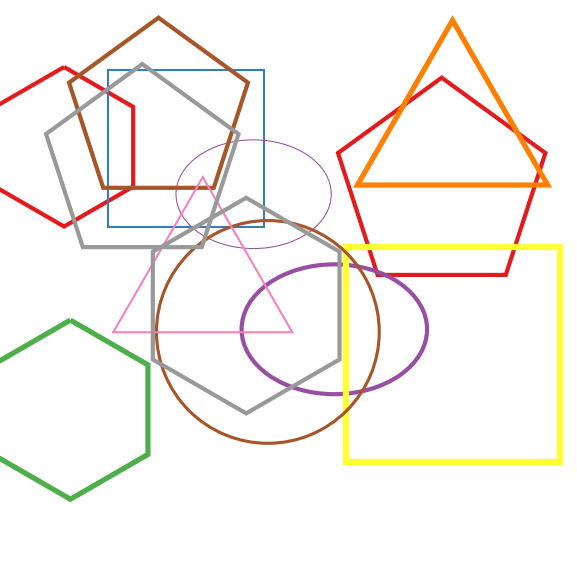[{"shape": "hexagon", "thickness": 2, "radius": 0.69, "center": [0.111, 0.745]}, {"shape": "pentagon", "thickness": 2, "radius": 0.94, "center": [0.765, 0.676]}, {"shape": "square", "thickness": 1, "radius": 0.68, "center": [0.322, 0.742]}, {"shape": "hexagon", "thickness": 2.5, "radius": 0.78, "center": [0.122, 0.29]}, {"shape": "oval", "thickness": 2, "radius": 0.8, "center": [0.579, 0.429]}, {"shape": "oval", "thickness": 0.5, "radius": 0.67, "center": [0.439, 0.663]}, {"shape": "triangle", "thickness": 2.5, "radius": 0.95, "center": [0.784, 0.774]}, {"shape": "square", "thickness": 3, "radius": 0.93, "center": [0.784, 0.386]}, {"shape": "circle", "thickness": 1.5, "radius": 0.96, "center": [0.464, 0.424]}, {"shape": "pentagon", "thickness": 2, "radius": 0.81, "center": [0.274, 0.806]}, {"shape": "triangle", "thickness": 1, "radius": 0.9, "center": [0.351, 0.513]}, {"shape": "hexagon", "thickness": 2, "radius": 0.93, "center": [0.426, 0.47]}, {"shape": "pentagon", "thickness": 2, "radius": 0.88, "center": [0.246, 0.713]}]